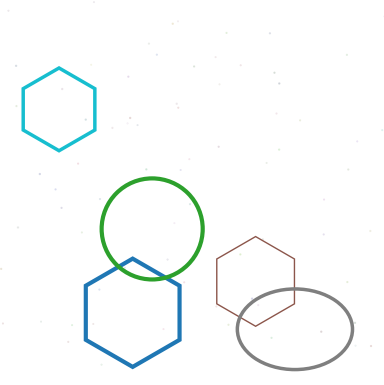[{"shape": "hexagon", "thickness": 3, "radius": 0.7, "center": [0.345, 0.188]}, {"shape": "circle", "thickness": 3, "radius": 0.66, "center": [0.395, 0.405]}, {"shape": "hexagon", "thickness": 1, "radius": 0.58, "center": [0.664, 0.269]}, {"shape": "oval", "thickness": 2.5, "radius": 0.75, "center": [0.766, 0.145]}, {"shape": "hexagon", "thickness": 2.5, "radius": 0.54, "center": [0.153, 0.716]}]